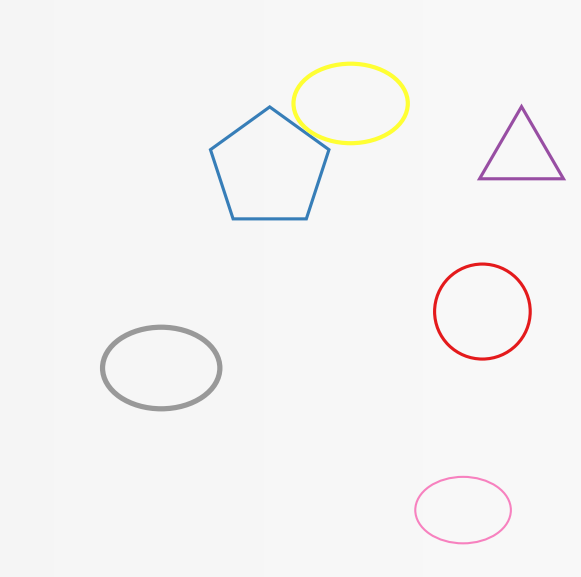[{"shape": "circle", "thickness": 1.5, "radius": 0.41, "center": [0.83, 0.46]}, {"shape": "pentagon", "thickness": 1.5, "radius": 0.54, "center": [0.464, 0.707]}, {"shape": "triangle", "thickness": 1.5, "radius": 0.42, "center": [0.897, 0.731]}, {"shape": "oval", "thickness": 2, "radius": 0.49, "center": [0.603, 0.82]}, {"shape": "oval", "thickness": 1, "radius": 0.41, "center": [0.797, 0.116]}, {"shape": "oval", "thickness": 2.5, "radius": 0.5, "center": [0.277, 0.362]}]